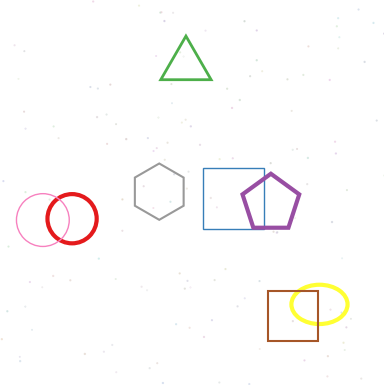[{"shape": "circle", "thickness": 3, "radius": 0.32, "center": [0.187, 0.432]}, {"shape": "square", "thickness": 1, "radius": 0.4, "center": [0.607, 0.485]}, {"shape": "triangle", "thickness": 2, "radius": 0.38, "center": [0.483, 0.831]}, {"shape": "pentagon", "thickness": 3, "radius": 0.39, "center": [0.704, 0.471]}, {"shape": "oval", "thickness": 3, "radius": 0.36, "center": [0.83, 0.209]}, {"shape": "square", "thickness": 1.5, "radius": 0.32, "center": [0.761, 0.18]}, {"shape": "circle", "thickness": 1, "radius": 0.34, "center": [0.111, 0.428]}, {"shape": "hexagon", "thickness": 1.5, "radius": 0.37, "center": [0.414, 0.502]}]